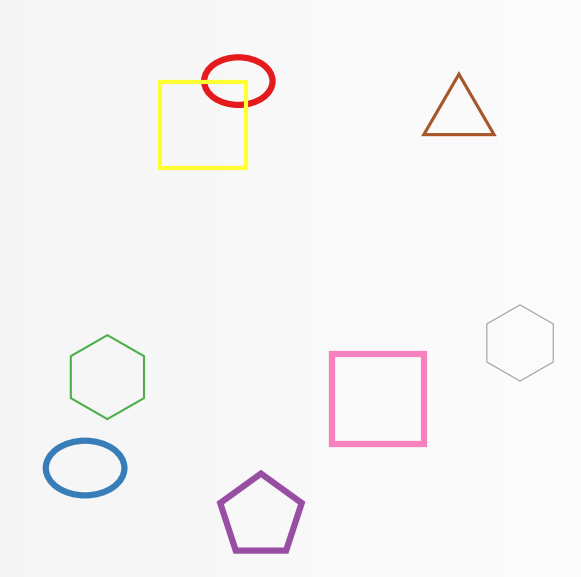[{"shape": "oval", "thickness": 3, "radius": 0.29, "center": [0.41, 0.859]}, {"shape": "oval", "thickness": 3, "radius": 0.34, "center": [0.146, 0.189]}, {"shape": "hexagon", "thickness": 1, "radius": 0.36, "center": [0.185, 0.346]}, {"shape": "pentagon", "thickness": 3, "radius": 0.37, "center": [0.449, 0.105]}, {"shape": "square", "thickness": 2, "radius": 0.37, "center": [0.349, 0.783]}, {"shape": "triangle", "thickness": 1.5, "radius": 0.35, "center": [0.79, 0.801]}, {"shape": "square", "thickness": 3, "radius": 0.39, "center": [0.651, 0.308]}, {"shape": "hexagon", "thickness": 0.5, "radius": 0.33, "center": [0.895, 0.405]}]